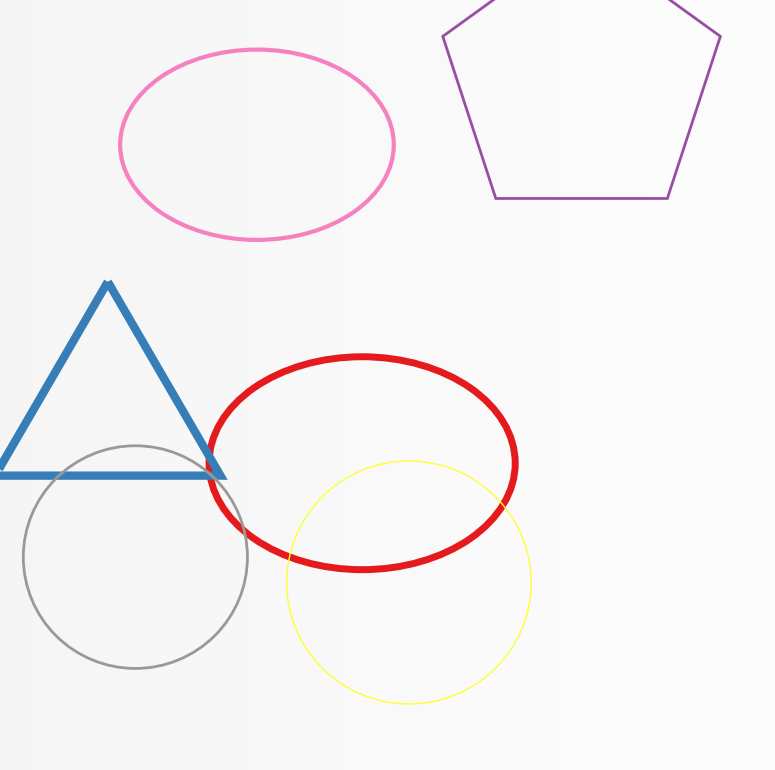[{"shape": "oval", "thickness": 2.5, "radius": 0.99, "center": [0.467, 0.398]}, {"shape": "triangle", "thickness": 3, "radius": 0.84, "center": [0.139, 0.466]}, {"shape": "pentagon", "thickness": 1, "radius": 0.94, "center": [0.75, 0.895]}, {"shape": "circle", "thickness": 0.5, "radius": 0.79, "center": [0.528, 0.244]}, {"shape": "oval", "thickness": 1.5, "radius": 0.88, "center": [0.332, 0.812]}, {"shape": "circle", "thickness": 1, "radius": 0.72, "center": [0.175, 0.276]}]